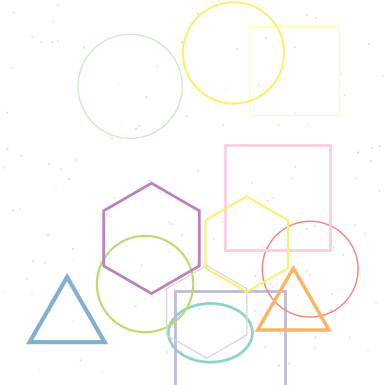[{"shape": "oval", "thickness": 2, "radius": 0.54, "center": [0.547, 0.136]}, {"shape": "square", "thickness": 1, "radius": 0.58, "center": [0.764, 0.818]}, {"shape": "square", "thickness": 2, "radius": 0.72, "center": [0.597, 0.101]}, {"shape": "circle", "thickness": 1, "radius": 0.62, "center": [0.806, 0.301]}, {"shape": "triangle", "thickness": 3, "radius": 0.56, "center": [0.174, 0.168]}, {"shape": "triangle", "thickness": 2.5, "radius": 0.54, "center": [0.762, 0.196]}, {"shape": "circle", "thickness": 1.5, "radius": 0.63, "center": [0.377, 0.262]}, {"shape": "square", "thickness": 2, "radius": 0.68, "center": [0.72, 0.488]}, {"shape": "hexagon", "thickness": 1, "radius": 0.6, "center": [0.537, 0.19]}, {"shape": "hexagon", "thickness": 2, "radius": 0.72, "center": [0.394, 0.381]}, {"shape": "circle", "thickness": 1, "radius": 0.68, "center": [0.338, 0.776]}, {"shape": "hexagon", "thickness": 1.5, "radius": 0.62, "center": [0.641, 0.366]}, {"shape": "circle", "thickness": 1.5, "radius": 0.66, "center": [0.607, 0.863]}]